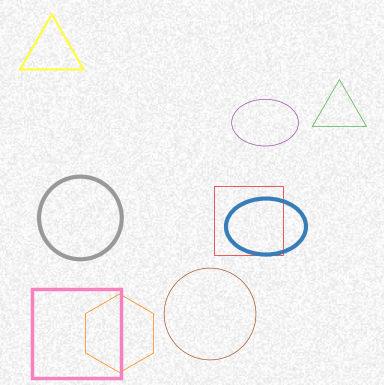[{"shape": "square", "thickness": 0.5, "radius": 0.45, "center": [0.645, 0.428]}, {"shape": "oval", "thickness": 3, "radius": 0.52, "center": [0.691, 0.412]}, {"shape": "triangle", "thickness": 0.5, "radius": 0.41, "center": [0.882, 0.712]}, {"shape": "oval", "thickness": 0.5, "radius": 0.43, "center": [0.688, 0.681]}, {"shape": "hexagon", "thickness": 0.5, "radius": 0.51, "center": [0.311, 0.134]}, {"shape": "triangle", "thickness": 1.5, "radius": 0.48, "center": [0.135, 0.867]}, {"shape": "circle", "thickness": 0.5, "radius": 0.6, "center": [0.546, 0.184]}, {"shape": "square", "thickness": 2.5, "radius": 0.58, "center": [0.198, 0.133]}, {"shape": "circle", "thickness": 3, "radius": 0.54, "center": [0.209, 0.434]}]